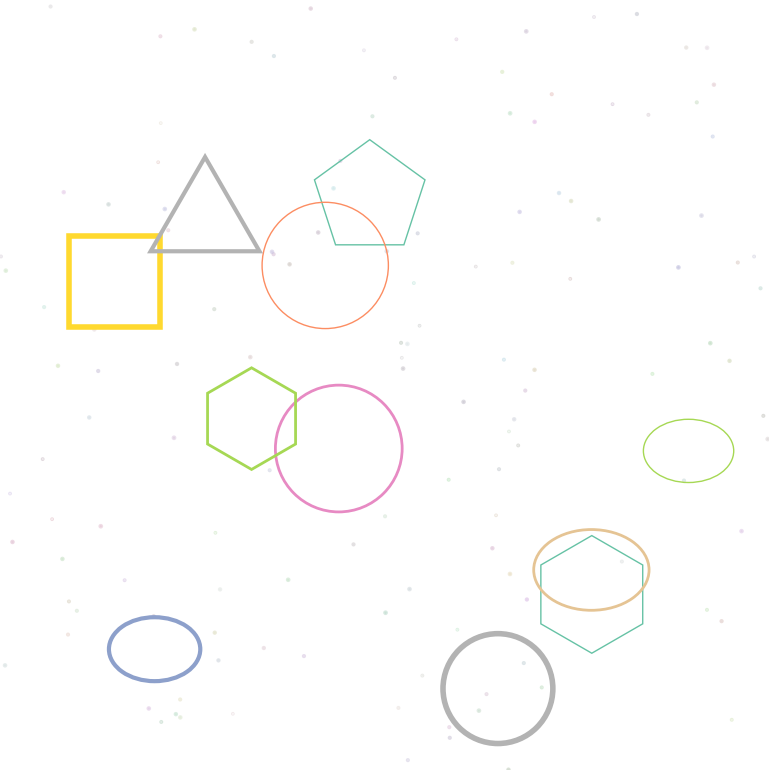[{"shape": "pentagon", "thickness": 0.5, "radius": 0.38, "center": [0.48, 0.743]}, {"shape": "hexagon", "thickness": 0.5, "radius": 0.38, "center": [0.769, 0.228]}, {"shape": "circle", "thickness": 0.5, "radius": 0.41, "center": [0.422, 0.655]}, {"shape": "oval", "thickness": 1.5, "radius": 0.3, "center": [0.201, 0.157]}, {"shape": "circle", "thickness": 1, "radius": 0.41, "center": [0.44, 0.417]}, {"shape": "oval", "thickness": 0.5, "radius": 0.29, "center": [0.894, 0.414]}, {"shape": "hexagon", "thickness": 1, "radius": 0.33, "center": [0.327, 0.456]}, {"shape": "square", "thickness": 2, "radius": 0.3, "center": [0.149, 0.635]}, {"shape": "oval", "thickness": 1, "radius": 0.37, "center": [0.768, 0.26]}, {"shape": "triangle", "thickness": 1.5, "radius": 0.41, "center": [0.266, 0.714]}, {"shape": "circle", "thickness": 2, "radius": 0.36, "center": [0.647, 0.106]}]